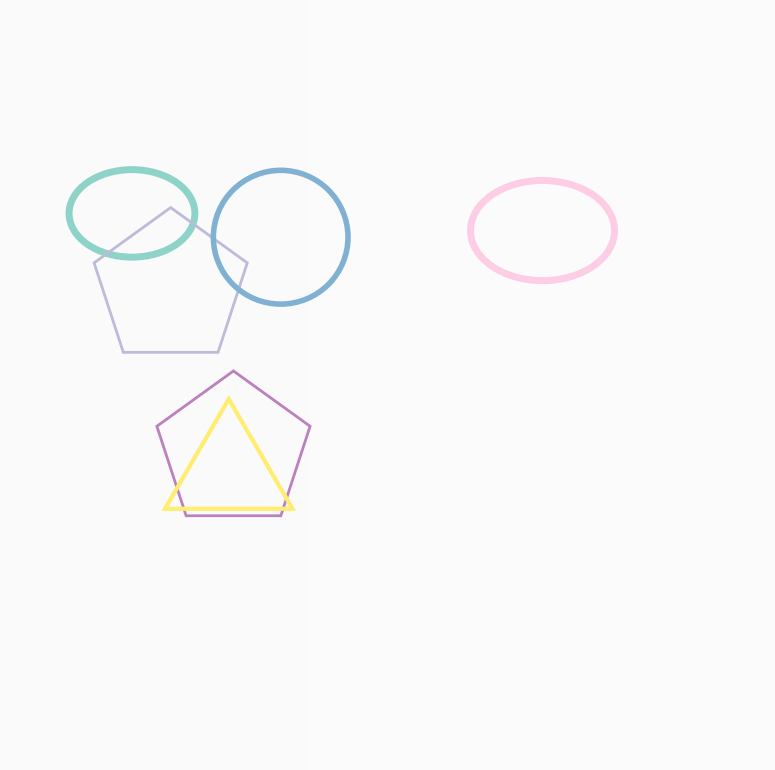[{"shape": "oval", "thickness": 2.5, "radius": 0.41, "center": [0.17, 0.723]}, {"shape": "pentagon", "thickness": 1, "radius": 0.52, "center": [0.22, 0.626]}, {"shape": "circle", "thickness": 2, "radius": 0.43, "center": [0.362, 0.692]}, {"shape": "oval", "thickness": 2.5, "radius": 0.46, "center": [0.7, 0.701]}, {"shape": "pentagon", "thickness": 1, "radius": 0.52, "center": [0.301, 0.414]}, {"shape": "triangle", "thickness": 1.5, "radius": 0.48, "center": [0.295, 0.387]}]